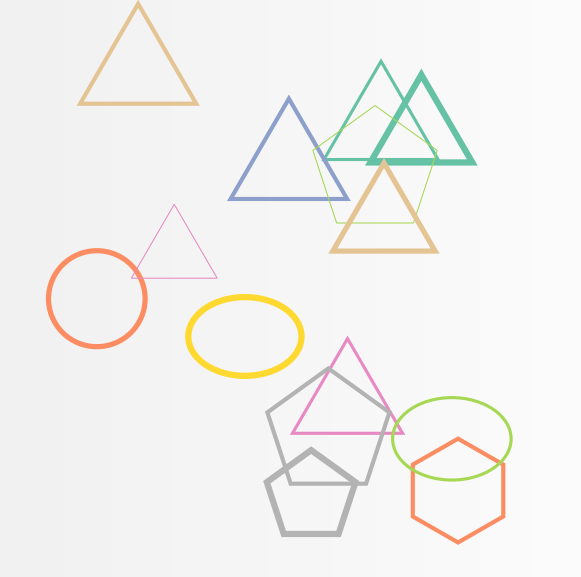[{"shape": "triangle", "thickness": 3, "radius": 0.51, "center": [0.725, 0.768]}, {"shape": "triangle", "thickness": 1.5, "radius": 0.57, "center": [0.656, 0.78]}, {"shape": "hexagon", "thickness": 2, "radius": 0.45, "center": [0.788, 0.15]}, {"shape": "circle", "thickness": 2.5, "radius": 0.42, "center": [0.167, 0.482]}, {"shape": "triangle", "thickness": 2, "radius": 0.58, "center": [0.497, 0.712]}, {"shape": "triangle", "thickness": 0.5, "radius": 0.43, "center": [0.3, 0.56]}, {"shape": "triangle", "thickness": 1.5, "radius": 0.55, "center": [0.598, 0.303]}, {"shape": "oval", "thickness": 1.5, "radius": 0.51, "center": [0.777, 0.239]}, {"shape": "pentagon", "thickness": 0.5, "radius": 0.56, "center": [0.645, 0.704]}, {"shape": "oval", "thickness": 3, "radius": 0.49, "center": [0.421, 0.417]}, {"shape": "triangle", "thickness": 2, "radius": 0.58, "center": [0.238, 0.877]}, {"shape": "triangle", "thickness": 2.5, "radius": 0.51, "center": [0.661, 0.615]}, {"shape": "pentagon", "thickness": 2, "radius": 0.55, "center": [0.565, 0.251]}, {"shape": "pentagon", "thickness": 3, "radius": 0.4, "center": [0.535, 0.139]}]